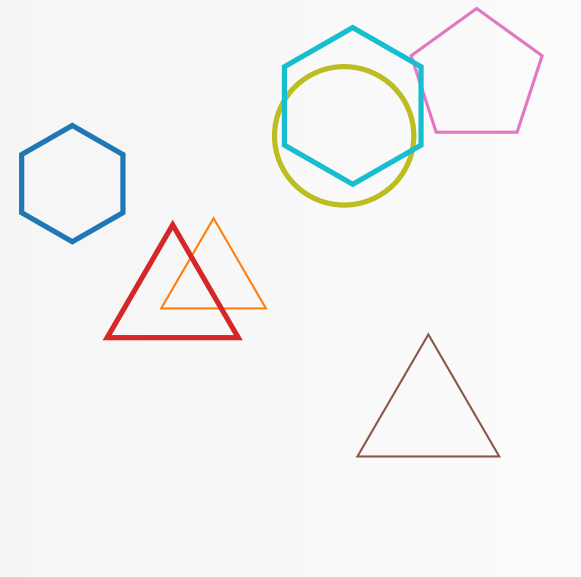[{"shape": "hexagon", "thickness": 2.5, "radius": 0.5, "center": [0.124, 0.681]}, {"shape": "triangle", "thickness": 1, "radius": 0.52, "center": [0.367, 0.517]}, {"shape": "triangle", "thickness": 2.5, "radius": 0.65, "center": [0.297, 0.48]}, {"shape": "triangle", "thickness": 1, "radius": 0.7, "center": [0.737, 0.279]}, {"shape": "pentagon", "thickness": 1.5, "radius": 0.59, "center": [0.82, 0.866]}, {"shape": "circle", "thickness": 2.5, "radius": 0.6, "center": [0.592, 0.764]}, {"shape": "hexagon", "thickness": 2.5, "radius": 0.68, "center": [0.607, 0.816]}]